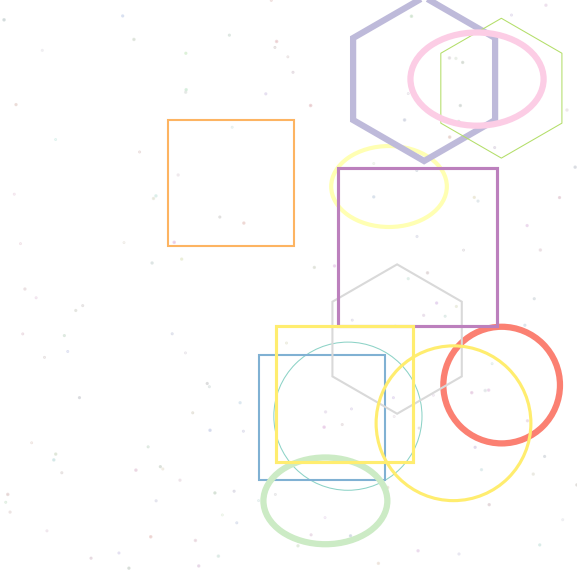[{"shape": "circle", "thickness": 0.5, "radius": 0.64, "center": [0.602, 0.278]}, {"shape": "oval", "thickness": 2, "radius": 0.5, "center": [0.674, 0.676]}, {"shape": "hexagon", "thickness": 3, "radius": 0.71, "center": [0.734, 0.862]}, {"shape": "circle", "thickness": 3, "radius": 0.5, "center": [0.869, 0.332]}, {"shape": "square", "thickness": 1, "radius": 0.54, "center": [0.558, 0.276]}, {"shape": "square", "thickness": 1, "radius": 0.55, "center": [0.4, 0.682]}, {"shape": "hexagon", "thickness": 0.5, "radius": 0.61, "center": [0.868, 0.846]}, {"shape": "oval", "thickness": 3, "radius": 0.58, "center": [0.826, 0.862]}, {"shape": "hexagon", "thickness": 1, "radius": 0.65, "center": [0.688, 0.412]}, {"shape": "square", "thickness": 1.5, "radius": 0.69, "center": [0.722, 0.571]}, {"shape": "oval", "thickness": 3, "radius": 0.54, "center": [0.563, 0.132]}, {"shape": "square", "thickness": 1.5, "radius": 0.59, "center": [0.596, 0.317]}, {"shape": "circle", "thickness": 1.5, "radius": 0.67, "center": [0.785, 0.266]}]